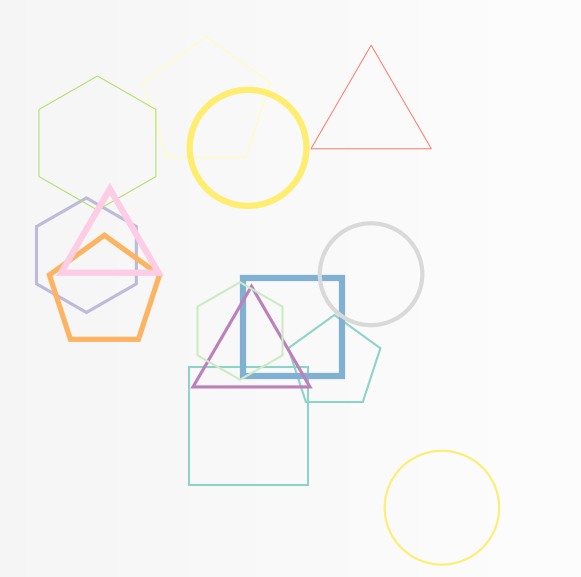[{"shape": "pentagon", "thickness": 1, "radius": 0.42, "center": [0.575, 0.37]}, {"shape": "square", "thickness": 1, "radius": 0.51, "center": [0.427, 0.262]}, {"shape": "pentagon", "thickness": 0.5, "radius": 0.58, "center": [0.355, 0.82]}, {"shape": "hexagon", "thickness": 1.5, "radius": 0.5, "center": [0.149, 0.557]}, {"shape": "triangle", "thickness": 0.5, "radius": 0.6, "center": [0.639, 0.801]}, {"shape": "square", "thickness": 3, "radius": 0.42, "center": [0.503, 0.433]}, {"shape": "pentagon", "thickness": 2.5, "radius": 0.5, "center": [0.18, 0.492]}, {"shape": "hexagon", "thickness": 0.5, "radius": 0.58, "center": [0.168, 0.751]}, {"shape": "triangle", "thickness": 3, "radius": 0.48, "center": [0.189, 0.575]}, {"shape": "circle", "thickness": 2, "radius": 0.44, "center": [0.638, 0.524]}, {"shape": "triangle", "thickness": 1.5, "radius": 0.58, "center": [0.433, 0.387]}, {"shape": "hexagon", "thickness": 1, "radius": 0.42, "center": [0.413, 0.426]}, {"shape": "circle", "thickness": 3, "radius": 0.5, "center": [0.427, 0.743]}, {"shape": "circle", "thickness": 1, "radius": 0.49, "center": [0.76, 0.12]}]